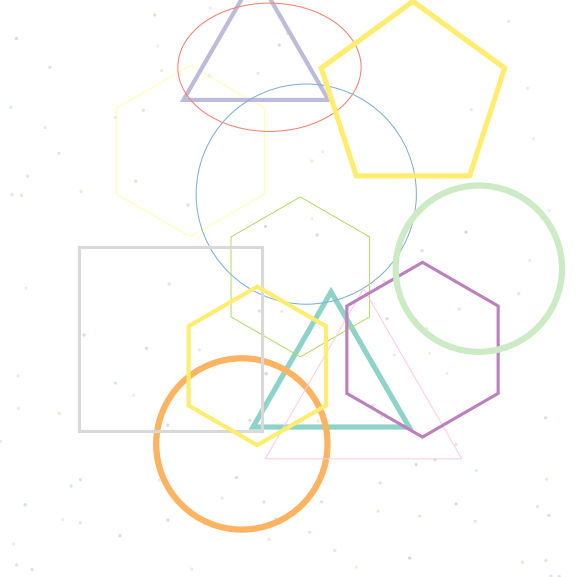[{"shape": "triangle", "thickness": 2.5, "radius": 0.78, "center": [0.573, 0.338]}, {"shape": "hexagon", "thickness": 0.5, "radius": 0.74, "center": [0.33, 0.738]}, {"shape": "triangle", "thickness": 2, "radius": 0.72, "center": [0.443, 0.899]}, {"shape": "oval", "thickness": 0.5, "radius": 0.79, "center": [0.467, 0.883]}, {"shape": "circle", "thickness": 0.5, "radius": 0.95, "center": [0.53, 0.663]}, {"shape": "circle", "thickness": 3, "radius": 0.74, "center": [0.419, 0.23]}, {"shape": "hexagon", "thickness": 0.5, "radius": 0.69, "center": [0.52, 0.52]}, {"shape": "triangle", "thickness": 0.5, "radius": 0.98, "center": [0.63, 0.303]}, {"shape": "square", "thickness": 1.5, "radius": 0.8, "center": [0.295, 0.411]}, {"shape": "hexagon", "thickness": 1.5, "radius": 0.76, "center": [0.732, 0.394]}, {"shape": "circle", "thickness": 3, "radius": 0.72, "center": [0.829, 0.534]}, {"shape": "pentagon", "thickness": 2.5, "radius": 0.83, "center": [0.715, 0.83]}, {"shape": "hexagon", "thickness": 2, "radius": 0.69, "center": [0.445, 0.366]}]